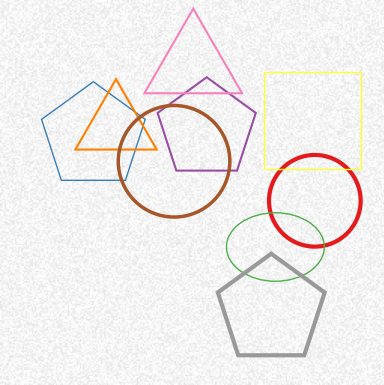[{"shape": "circle", "thickness": 3, "radius": 0.6, "center": [0.818, 0.479]}, {"shape": "pentagon", "thickness": 1, "radius": 0.71, "center": [0.243, 0.646]}, {"shape": "oval", "thickness": 1, "radius": 0.64, "center": [0.715, 0.358]}, {"shape": "pentagon", "thickness": 1.5, "radius": 0.67, "center": [0.537, 0.665]}, {"shape": "triangle", "thickness": 1.5, "radius": 0.61, "center": [0.301, 0.673]}, {"shape": "square", "thickness": 1, "radius": 0.63, "center": [0.812, 0.687]}, {"shape": "circle", "thickness": 2.5, "radius": 0.72, "center": [0.452, 0.581]}, {"shape": "triangle", "thickness": 1.5, "radius": 0.73, "center": [0.502, 0.831]}, {"shape": "pentagon", "thickness": 3, "radius": 0.73, "center": [0.705, 0.195]}]